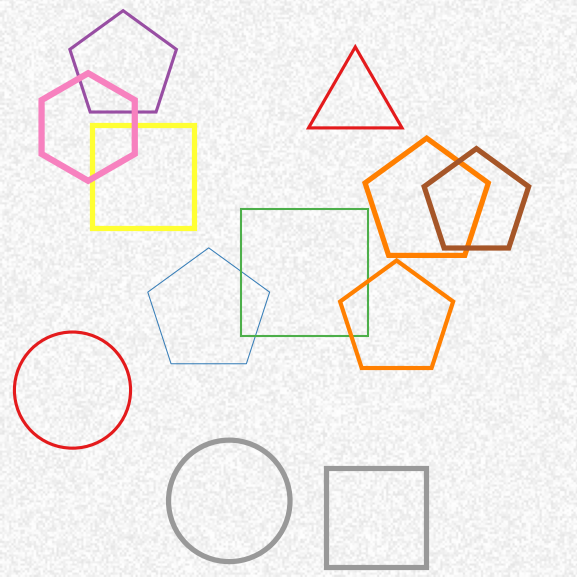[{"shape": "circle", "thickness": 1.5, "radius": 0.5, "center": [0.126, 0.324]}, {"shape": "triangle", "thickness": 1.5, "radius": 0.47, "center": [0.615, 0.824]}, {"shape": "pentagon", "thickness": 0.5, "radius": 0.55, "center": [0.361, 0.459]}, {"shape": "square", "thickness": 1, "radius": 0.55, "center": [0.528, 0.527]}, {"shape": "pentagon", "thickness": 1.5, "radius": 0.49, "center": [0.213, 0.884]}, {"shape": "pentagon", "thickness": 2, "radius": 0.51, "center": [0.687, 0.445]}, {"shape": "pentagon", "thickness": 2.5, "radius": 0.56, "center": [0.739, 0.648]}, {"shape": "square", "thickness": 2.5, "radius": 0.44, "center": [0.248, 0.694]}, {"shape": "pentagon", "thickness": 2.5, "radius": 0.48, "center": [0.825, 0.647]}, {"shape": "hexagon", "thickness": 3, "radius": 0.47, "center": [0.153, 0.779]}, {"shape": "circle", "thickness": 2.5, "radius": 0.53, "center": [0.397, 0.132]}, {"shape": "square", "thickness": 2.5, "radius": 0.43, "center": [0.652, 0.103]}]